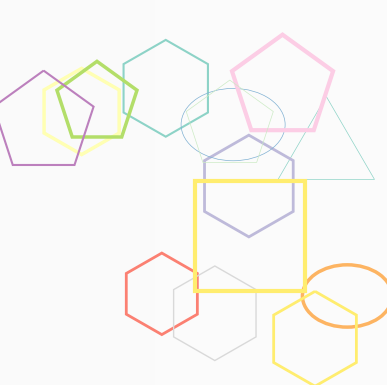[{"shape": "triangle", "thickness": 0.5, "radius": 0.72, "center": [0.842, 0.606]}, {"shape": "hexagon", "thickness": 1.5, "radius": 0.63, "center": [0.428, 0.771]}, {"shape": "hexagon", "thickness": 2.5, "radius": 0.56, "center": [0.211, 0.71]}, {"shape": "hexagon", "thickness": 2, "radius": 0.66, "center": [0.642, 0.517]}, {"shape": "hexagon", "thickness": 2, "radius": 0.53, "center": [0.418, 0.237]}, {"shape": "oval", "thickness": 0.5, "radius": 0.67, "center": [0.602, 0.676]}, {"shape": "oval", "thickness": 2.5, "radius": 0.58, "center": [0.896, 0.231]}, {"shape": "pentagon", "thickness": 2.5, "radius": 0.54, "center": [0.25, 0.732]}, {"shape": "pentagon", "thickness": 3, "radius": 0.69, "center": [0.729, 0.773]}, {"shape": "hexagon", "thickness": 1, "radius": 0.61, "center": [0.554, 0.186]}, {"shape": "pentagon", "thickness": 1.5, "radius": 0.68, "center": [0.113, 0.681]}, {"shape": "pentagon", "thickness": 0.5, "radius": 0.59, "center": [0.593, 0.674]}, {"shape": "hexagon", "thickness": 2, "radius": 0.62, "center": [0.813, 0.12]}, {"shape": "square", "thickness": 3, "radius": 0.71, "center": [0.645, 0.387]}]